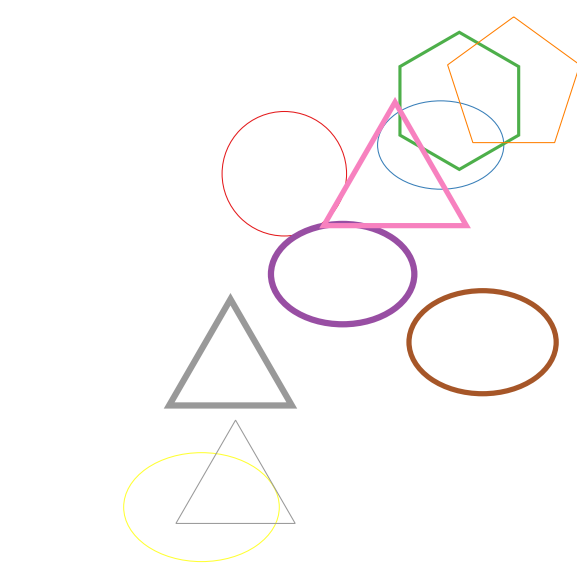[{"shape": "circle", "thickness": 0.5, "radius": 0.54, "center": [0.492, 0.698]}, {"shape": "oval", "thickness": 0.5, "radius": 0.55, "center": [0.763, 0.748]}, {"shape": "hexagon", "thickness": 1.5, "radius": 0.59, "center": [0.795, 0.824]}, {"shape": "oval", "thickness": 3, "radius": 0.62, "center": [0.593, 0.524]}, {"shape": "pentagon", "thickness": 0.5, "radius": 0.6, "center": [0.89, 0.85]}, {"shape": "oval", "thickness": 0.5, "radius": 0.67, "center": [0.349, 0.121]}, {"shape": "oval", "thickness": 2.5, "radius": 0.64, "center": [0.836, 0.407]}, {"shape": "triangle", "thickness": 2.5, "radius": 0.71, "center": [0.684, 0.68]}, {"shape": "triangle", "thickness": 3, "radius": 0.61, "center": [0.399, 0.358]}, {"shape": "triangle", "thickness": 0.5, "radius": 0.6, "center": [0.408, 0.152]}]